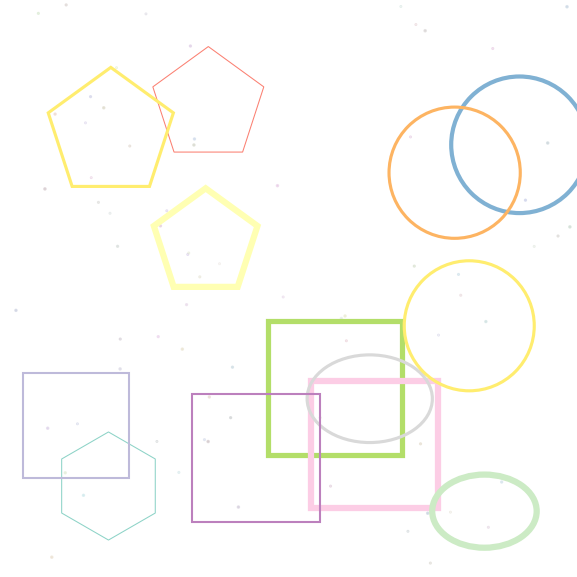[{"shape": "hexagon", "thickness": 0.5, "radius": 0.47, "center": [0.188, 0.158]}, {"shape": "pentagon", "thickness": 3, "radius": 0.47, "center": [0.356, 0.579]}, {"shape": "square", "thickness": 1, "radius": 0.45, "center": [0.132, 0.263]}, {"shape": "pentagon", "thickness": 0.5, "radius": 0.5, "center": [0.361, 0.818]}, {"shape": "circle", "thickness": 2, "radius": 0.59, "center": [0.9, 0.748]}, {"shape": "circle", "thickness": 1.5, "radius": 0.57, "center": [0.787, 0.7]}, {"shape": "square", "thickness": 2.5, "radius": 0.58, "center": [0.58, 0.328]}, {"shape": "square", "thickness": 3, "radius": 0.55, "center": [0.648, 0.23]}, {"shape": "oval", "thickness": 1.5, "radius": 0.54, "center": [0.64, 0.309]}, {"shape": "square", "thickness": 1, "radius": 0.56, "center": [0.443, 0.206]}, {"shape": "oval", "thickness": 3, "radius": 0.45, "center": [0.839, 0.114]}, {"shape": "circle", "thickness": 1.5, "radius": 0.56, "center": [0.813, 0.435]}, {"shape": "pentagon", "thickness": 1.5, "radius": 0.57, "center": [0.192, 0.768]}]